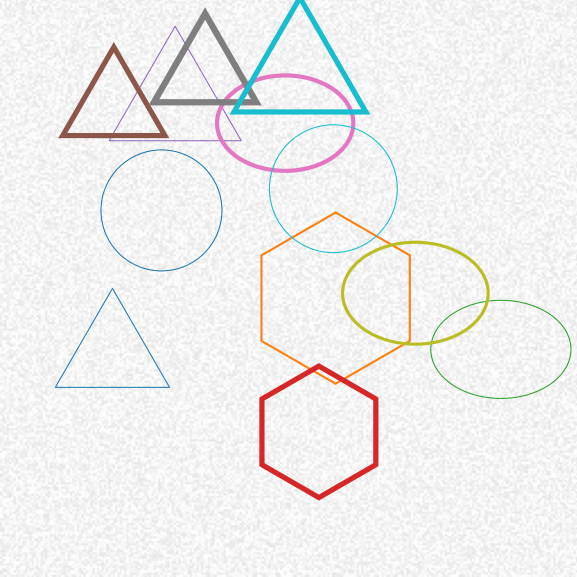[{"shape": "triangle", "thickness": 0.5, "radius": 0.57, "center": [0.195, 0.386]}, {"shape": "circle", "thickness": 0.5, "radius": 0.52, "center": [0.28, 0.635]}, {"shape": "hexagon", "thickness": 1, "radius": 0.74, "center": [0.581, 0.483]}, {"shape": "oval", "thickness": 0.5, "radius": 0.61, "center": [0.867, 0.394]}, {"shape": "hexagon", "thickness": 2.5, "radius": 0.57, "center": [0.552, 0.251]}, {"shape": "triangle", "thickness": 0.5, "radius": 0.66, "center": [0.303, 0.822]}, {"shape": "triangle", "thickness": 2.5, "radius": 0.51, "center": [0.197, 0.815]}, {"shape": "oval", "thickness": 2, "radius": 0.59, "center": [0.494, 0.786]}, {"shape": "triangle", "thickness": 3, "radius": 0.51, "center": [0.355, 0.873]}, {"shape": "oval", "thickness": 1.5, "radius": 0.63, "center": [0.719, 0.491]}, {"shape": "triangle", "thickness": 2.5, "radius": 0.66, "center": [0.519, 0.871]}, {"shape": "circle", "thickness": 0.5, "radius": 0.55, "center": [0.577, 0.672]}]